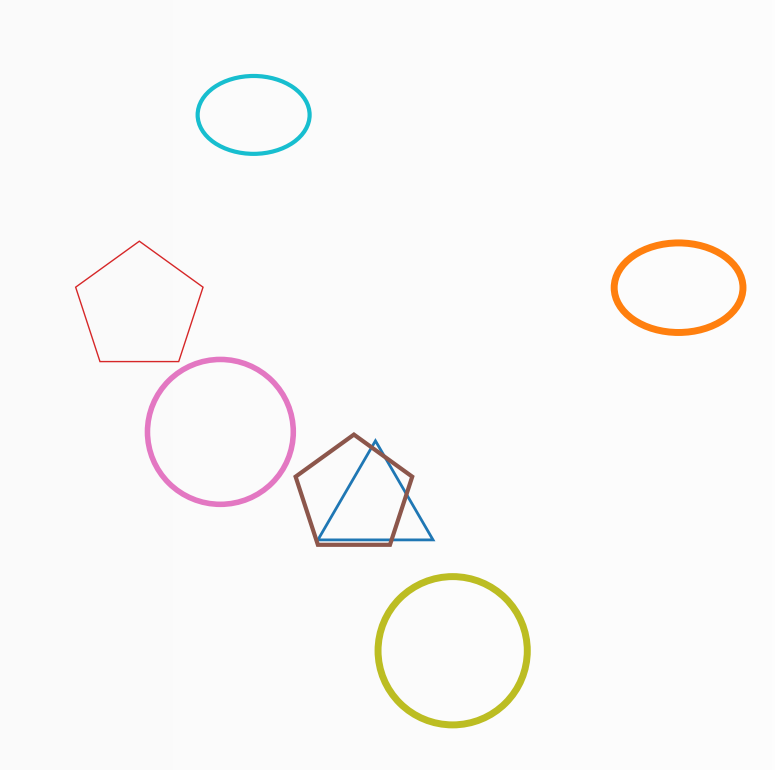[{"shape": "triangle", "thickness": 1, "radius": 0.43, "center": [0.484, 0.342]}, {"shape": "oval", "thickness": 2.5, "radius": 0.42, "center": [0.876, 0.626]}, {"shape": "pentagon", "thickness": 0.5, "radius": 0.43, "center": [0.18, 0.6]}, {"shape": "pentagon", "thickness": 1.5, "radius": 0.4, "center": [0.457, 0.356]}, {"shape": "circle", "thickness": 2, "radius": 0.47, "center": [0.284, 0.439]}, {"shape": "circle", "thickness": 2.5, "radius": 0.48, "center": [0.584, 0.155]}, {"shape": "oval", "thickness": 1.5, "radius": 0.36, "center": [0.327, 0.851]}]